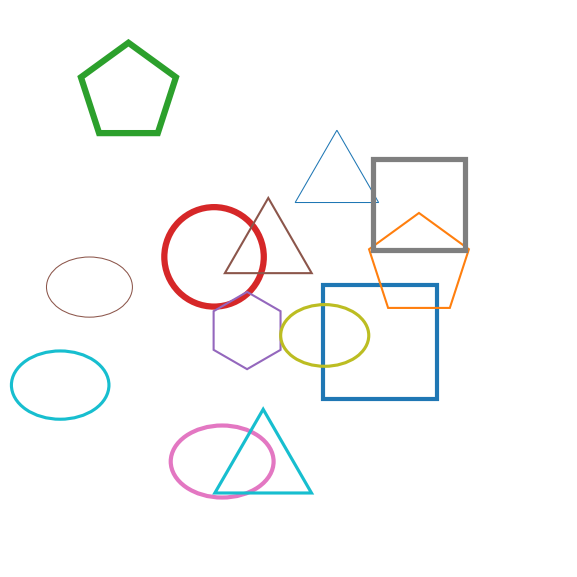[{"shape": "square", "thickness": 2, "radius": 0.49, "center": [0.659, 0.407]}, {"shape": "triangle", "thickness": 0.5, "radius": 0.42, "center": [0.583, 0.69]}, {"shape": "pentagon", "thickness": 1, "radius": 0.45, "center": [0.725, 0.539]}, {"shape": "pentagon", "thickness": 3, "radius": 0.43, "center": [0.222, 0.839]}, {"shape": "circle", "thickness": 3, "radius": 0.43, "center": [0.371, 0.554]}, {"shape": "hexagon", "thickness": 1, "radius": 0.33, "center": [0.428, 0.427]}, {"shape": "oval", "thickness": 0.5, "radius": 0.37, "center": [0.155, 0.502]}, {"shape": "triangle", "thickness": 1, "radius": 0.43, "center": [0.465, 0.57]}, {"shape": "oval", "thickness": 2, "radius": 0.45, "center": [0.385, 0.2]}, {"shape": "square", "thickness": 2.5, "radius": 0.4, "center": [0.725, 0.645]}, {"shape": "oval", "thickness": 1.5, "radius": 0.38, "center": [0.562, 0.418]}, {"shape": "oval", "thickness": 1.5, "radius": 0.42, "center": [0.104, 0.332]}, {"shape": "triangle", "thickness": 1.5, "radius": 0.48, "center": [0.456, 0.194]}]